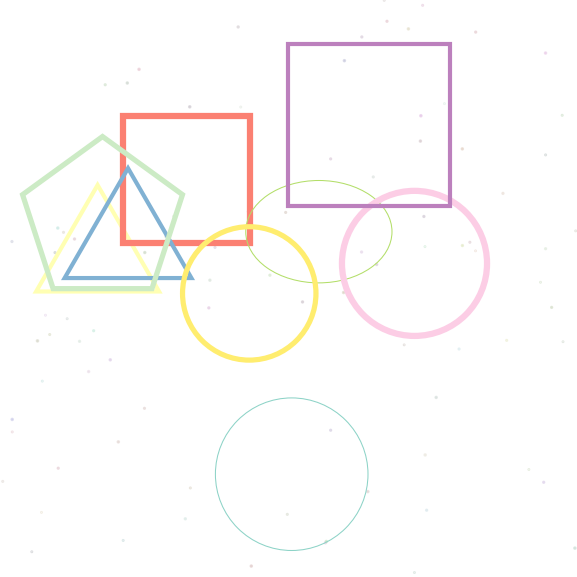[{"shape": "circle", "thickness": 0.5, "radius": 0.66, "center": [0.505, 0.178]}, {"shape": "triangle", "thickness": 2, "radius": 0.61, "center": [0.169, 0.556]}, {"shape": "square", "thickness": 3, "radius": 0.55, "center": [0.323, 0.689]}, {"shape": "triangle", "thickness": 2, "radius": 0.63, "center": [0.222, 0.581]}, {"shape": "oval", "thickness": 0.5, "radius": 0.63, "center": [0.552, 0.598]}, {"shape": "circle", "thickness": 3, "radius": 0.63, "center": [0.718, 0.543]}, {"shape": "square", "thickness": 2, "radius": 0.7, "center": [0.638, 0.783]}, {"shape": "pentagon", "thickness": 2.5, "radius": 0.73, "center": [0.178, 0.617]}, {"shape": "circle", "thickness": 2.5, "radius": 0.58, "center": [0.432, 0.491]}]